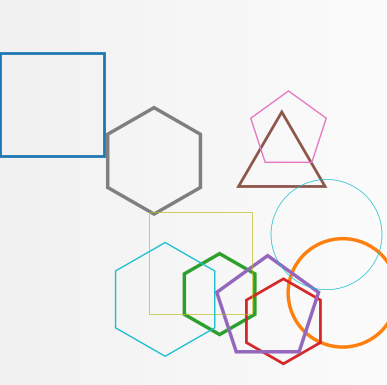[{"shape": "square", "thickness": 2, "radius": 0.67, "center": [0.134, 0.729]}, {"shape": "circle", "thickness": 2.5, "radius": 0.7, "center": [0.884, 0.239]}, {"shape": "hexagon", "thickness": 2.5, "radius": 0.53, "center": [0.567, 0.236]}, {"shape": "hexagon", "thickness": 2, "radius": 0.55, "center": [0.731, 0.165]}, {"shape": "pentagon", "thickness": 2.5, "radius": 0.69, "center": [0.691, 0.198]}, {"shape": "triangle", "thickness": 2, "radius": 0.64, "center": [0.727, 0.58]}, {"shape": "pentagon", "thickness": 1, "radius": 0.51, "center": [0.744, 0.661]}, {"shape": "hexagon", "thickness": 2.5, "radius": 0.69, "center": [0.398, 0.582]}, {"shape": "square", "thickness": 0.5, "radius": 0.66, "center": [0.517, 0.316]}, {"shape": "circle", "thickness": 0.5, "radius": 0.72, "center": [0.843, 0.391]}, {"shape": "hexagon", "thickness": 1, "radius": 0.74, "center": [0.426, 0.222]}]